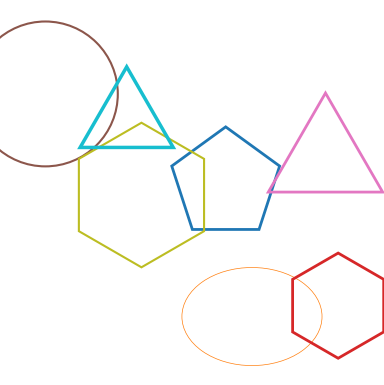[{"shape": "pentagon", "thickness": 2, "radius": 0.74, "center": [0.586, 0.523]}, {"shape": "oval", "thickness": 0.5, "radius": 0.91, "center": [0.654, 0.178]}, {"shape": "hexagon", "thickness": 2, "radius": 0.68, "center": [0.878, 0.206]}, {"shape": "circle", "thickness": 1.5, "radius": 0.94, "center": [0.118, 0.756]}, {"shape": "triangle", "thickness": 2, "radius": 0.86, "center": [0.845, 0.587]}, {"shape": "hexagon", "thickness": 1.5, "radius": 0.94, "center": [0.367, 0.493]}, {"shape": "triangle", "thickness": 2.5, "radius": 0.7, "center": [0.329, 0.687]}]